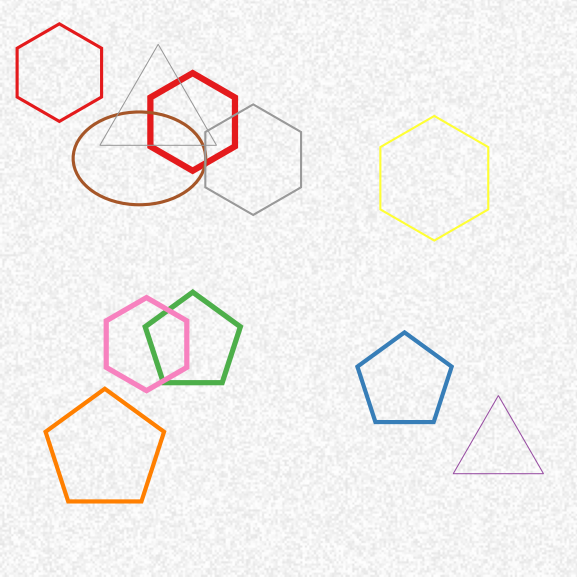[{"shape": "hexagon", "thickness": 1.5, "radius": 0.42, "center": [0.103, 0.873]}, {"shape": "hexagon", "thickness": 3, "radius": 0.42, "center": [0.334, 0.788]}, {"shape": "pentagon", "thickness": 2, "radius": 0.43, "center": [0.701, 0.338]}, {"shape": "pentagon", "thickness": 2.5, "radius": 0.43, "center": [0.334, 0.407]}, {"shape": "triangle", "thickness": 0.5, "radius": 0.45, "center": [0.863, 0.224]}, {"shape": "pentagon", "thickness": 2, "radius": 0.54, "center": [0.181, 0.218]}, {"shape": "hexagon", "thickness": 1, "radius": 0.54, "center": [0.752, 0.69]}, {"shape": "oval", "thickness": 1.5, "radius": 0.57, "center": [0.241, 0.725]}, {"shape": "hexagon", "thickness": 2.5, "radius": 0.4, "center": [0.254, 0.403]}, {"shape": "triangle", "thickness": 0.5, "radius": 0.58, "center": [0.274, 0.806]}, {"shape": "hexagon", "thickness": 1, "radius": 0.48, "center": [0.438, 0.723]}]